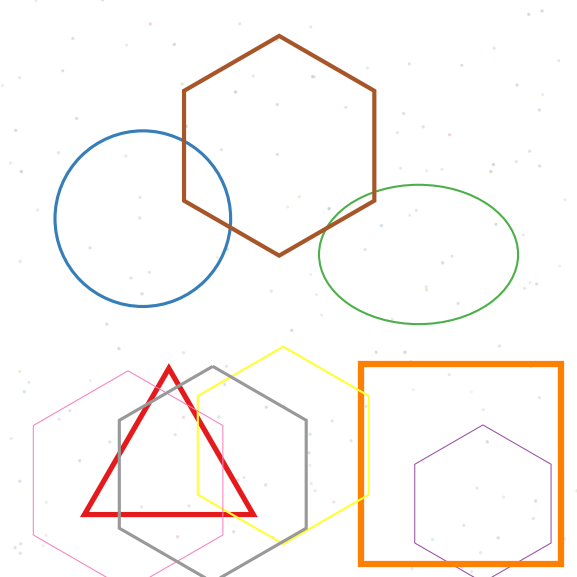[{"shape": "triangle", "thickness": 2.5, "radius": 0.84, "center": [0.292, 0.193]}, {"shape": "circle", "thickness": 1.5, "radius": 0.76, "center": [0.247, 0.621]}, {"shape": "oval", "thickness": 1, "radius": 0.86, "center": [0.725, 0.559]}, {"shape": "hexagon", "thickness": 0.5, "radius": 0.68, "center": [0.836, 0.127]}, {"shape": "square", "thickness": 3, "radius": 0.87, "center": [0.798, 0.195]}, {"shape": "hexagon", "thickness": 1, "radius": 0.85, "center": [0.491, 0.228]}, {"shape": "hexagon", "thickness": 2, "radius": 0.95, "center": [0.483, 0.747]}, {"shape": "hexagon", "thickness": 0.5, "radius": 0.95, "center": [0.222, 0.168]}, {"shape": "hexagon", "thickness": 1.5, "radius": 0.93, "center": [0.368, 0.178]}]